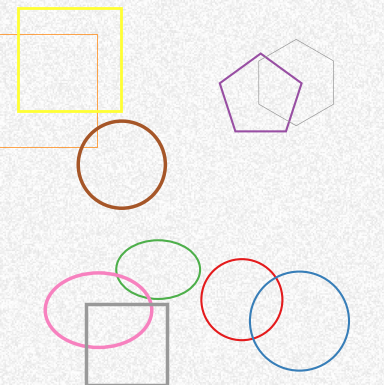[{"shape": "circle", "thickness": 1.5, "radius": 0.53, "center": [0.628, 0.222]}, {"shape": "circle", "thickness": 1.5, "radius": 0.64, "center": [0.778, 0.166]}, {"shape": "oval", "thickness": 1.5, "radius": 0.54, "center": [0.411, 0.3]}, {"shape": "pentagon", "thickness": 1.5, "radius": 0.56, "center": [0.677, 0.749]}, {"shape": "square", "thickness": 0.5, "radius": 0.74, "center": [0.105, 0.765]}, {"shape": "square", "thickness": 2, "radius": 0.67, "center": [0.179, 0.845]}, {"shape": "circle", "thickness": 2.5, "radius": 0.57, "center": [0.316, 0.572]}, {"shape": "oval", "thickness": 2.5, "radius": 0.69, "center": [0.256, 0.194]}, {"shape": "hexagon", "thickness": 0.5, "radius": 0.56, "center": [0.769, 0.786]}, {"shape": "square", "thickness": 2.5, "radius": 0.53, "center": [0.328, 0.106]}]